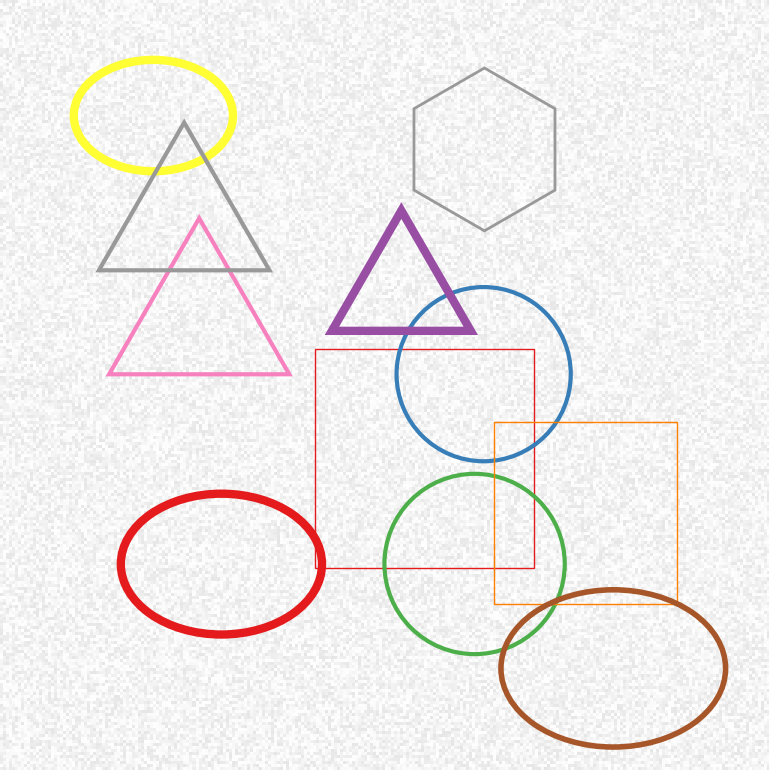[{"shape": "square", "thickness": 0.5, "radius": 0.71, "center": [0.551, 0.404]}, {"shape": "oval", "thickness": 3, "radius": 0.65, "center": [0.288, 0.267]}, {"shape": "circle", "thickness": 1.5, "radius": 0.57, "center": [0.628, 0.514]}, {"shape": "circle", "thickness": 1.5, "radius": 0.59, "center": [0.616, 0.268]}, {"shape": "triangle", "thickness": 3, "radius": 0.52, "center": [0.521, 0.622]}, {"shape": "square", "thickness": 0.5, "radius": 0.59, "center": [0.76, 0.334]}, {"shape": "oval", "thickness": 3, "radius": 0.52, "center": [0.199, 0.85]}, {"shape": "oval", "thickness": 2, "radius": 0.73, "center": [0.796, 0.132]}, {"shape": "triangle", "thickness": 1.5, "radius": 0.68, "center": [0.259, 0.581]}, {"shape": "triangle", "thickness": 1.5, "radius": 0.64, "center": [0.239, 0.713]}, {"shape": "hexagon", "thickness": 1, "radius": 0.53, "center": [0.629, 0.806]}]